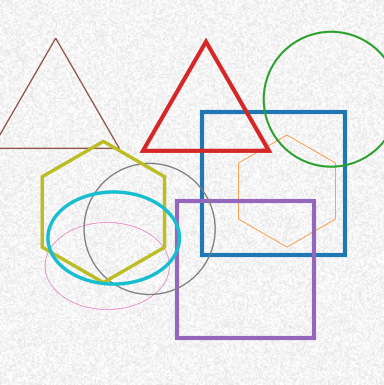[{"shape": "square", "thickness": 3, "radius": 0.93, "center": [0.711, 0.524]}, {"shape": "hexagon", "thickness": 0.5, "radius": 0.73, "center": [0.745, 0.504]}, {"shape": "circle", "thickness": 1.5, "radius": 0.88, "center": [0.86, 0.742]}, {"shape": "triangle", "thickness": 3, "radius": 0.94, "center": [0.535, 0.703]}, {"shape": "square", "thickness": 3, "radius": 0.89, "center": [0.638, 0.3]}, {"shape": "triangle", "thickness": 1, "radius": 0.95, "center": [0.145, 0.71]}, {"shape": "oval", "thickness": 0.5, "radius": 0.81, "center": [0.278, 0.309]}, {"shape": "circle", "thickness": 1, "radius": 0.85, "center": [0.389, 0.405]}, {"shape": "hexagon", "thickness": 2.5, "radius": 0.92, "center": [0.269, 0.449]}, {"shape": "oval", "thickness": 2.5, "radius": 0.85, "center": [0.295, 0.382]}]